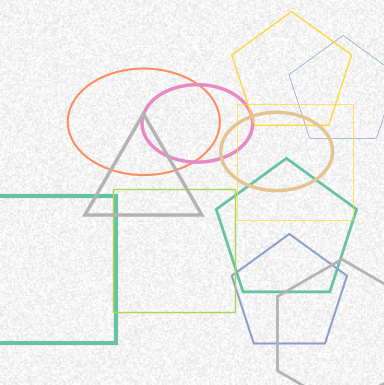[{"shape": "pentagon", "thickness": 2, "radius": 0.96, "center": [0.744, 0.397]}, {"shape": "square", "thickness": 3, "radius": 0.96, "center": [0.11, 0.3]}, {"shape": "oval", "thickness": 1.5, "radius": 0.99, "center": [0.374, 0.684]}, {"shape": "pentagon", "thickness": 1.5, "radius": 0.79, "center": [0.752, 0.235]}, {"shape": "pentagon", "thickness": 0.5, "radius": 0.74, "center": [0.891, 0.76]}, {"shape": "oval", "thickness": 2.5, "radius": 0.72, "center": [0.513, 0.68]}, {"shape": "square", "thickness": 1, "radius": 0.79, "center": [0.453, 0.35]}, {"shape": "square", "thickness": 0.5, "radius": 0.75, "center": [0.767, 0.579]}, {"shape": "pentagon", "thickness": 1, "radius": 0.82, "center": [0.758, 0.807]}, {"shape": "oval", "thickness": 2.5, "radius": 0.73, "center": [0.719, 0.606]}, {"shape": "hexagon", "thickness": 2, "radius": 0.96, "center": [0.888, 0.133]}, {"shape": "triangle", "thickness": 2.5, "radius": 0.88, "center": [0.372, 0.529]}]